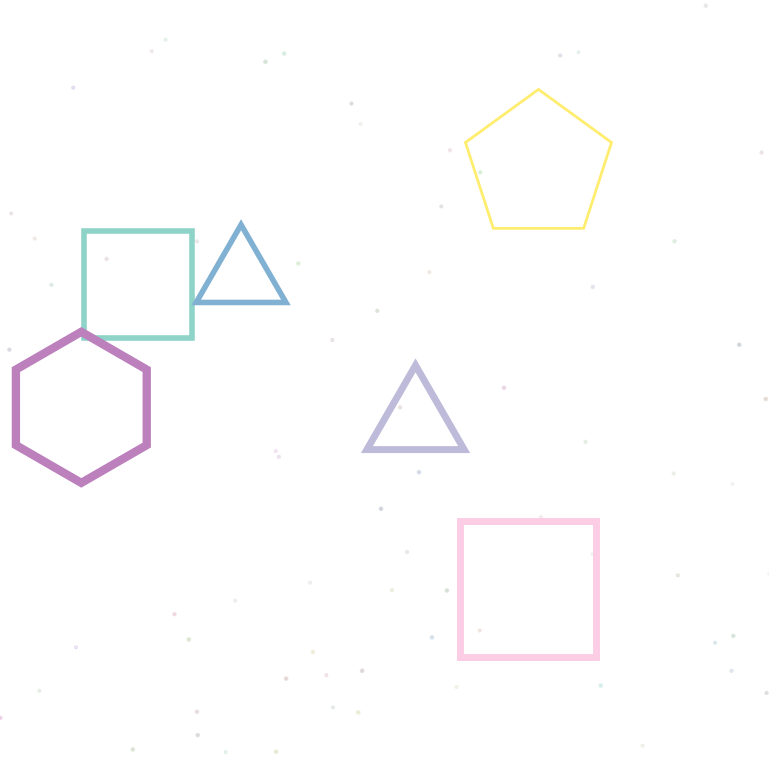[{"shape": "square", "thickness": 2, "radius": 0.35, "center": [0.179, 0.631]}, {"shape": "triangle", "thickness": 2.5, "radius": 0.36, "center": [0.54, 0.453]}, {"shape": "triangle", "thickness": 2, "radius": 0.34, "center": [0.313, 0.641]}, {"shape": "square", "thickness": 2.5, "radius": 0.44, "center": [0.686, 0.235]}, {"shape": "hexagon", "thickness": 3, "radius": 0.49, "center": [0.106, 0.471]}, {"shape": "pentagon", "thickness": 1, "radius": 0.5, "center": [0.699, 0.784]}]